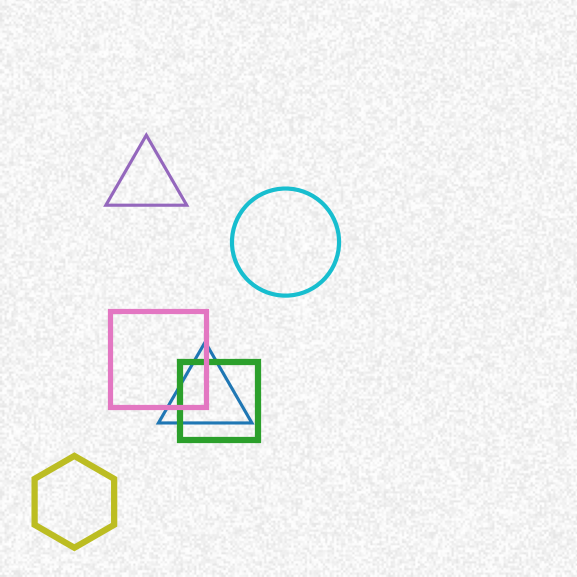[{"shape": "triangle", "thickness": 1.5, "radius": 0.47, "center": [0.355, 0.313]}, {"shape": "square", "thickness": 3, "radius": 0.34, "center": [0.38, 0.305]}, {"shape": "triangle", "thickness": 1.5, "radius": 0.4, "center": [0.253, 0.684]}, {"shape": "square", "thickness": 2.5, "radius": 0.42, "center": [0.274, 0.377]}, {"shape": "hexagon", "thickness": 3, "radius": 0.4, "center": [0.129, 0.13]}, {"shape": "circle", "thickness": 2, "radius": 0.46, "center": [0.494, 0.58]}]